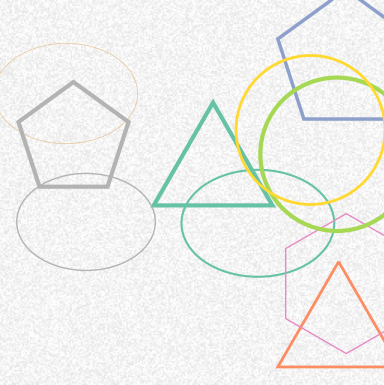[{"shape": "triangle", "thickness": 3, "radius": 0.89, "center": [0.553, 0.556]}, {"shape": "oval", "thickness": 1.5, "radius": 0.99, "center": [0.67, 0.42]}, {"shape": "triangle", "thickness": 2, "radius": 0.91, "center": [0.88, 0.138]}, {"shape": "pentagon", "thickness": 2.5, "radius": 0.93, "center": [0.899, 0.841]}, {"shape": "hexagon", "thickness": 1, "radius": 0.91, "center": [0.899, 0.263]}, {"shape": "circle", "thickness": 3, "radius": 1.0, "center": [0.875, 0.599]}, {"shape": "circle", "thickness": 2, "radius": 0.97, "center": [0.807, 0.662]}, {"shape": "oval", "thickness": 0.5, "radius": 0.93, "center": [0.171, 0.757]}, {"shape": "pentagon", "thickness": 3, "radius": 0.75, "center": [0.191, 0.637]}, {"shape": "oval", "thickness": 1, "radius": 0.9, "center": [0.223, 0.424]}]